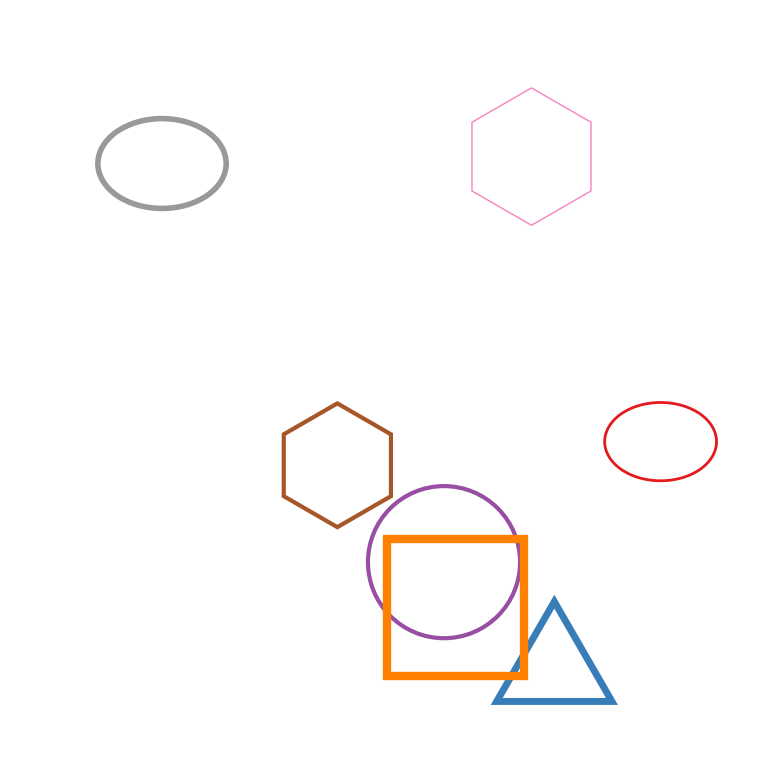[{"shape": "oval", "thickness": 1, "radius": 0.36, "center": [0.858, 0.426]}, {"shape": "triangle", "thickness": 2.5, "radius": 0.43, "center": [0.72, 0.132]}, {"shape": "circle", "thickness": 1.5, "radius": 0.49, "center": [0.577, 0.27]}, {"shape": "square", "thickness": 3, "radius": 0.44, "center": [0.592, 0.211]}, {"shape": "hexagon", "thickness": 1.5, "radius": 0.4, "center": [0.438, 0.396]}, {"shape": "hexagon", "thickness": 0.5, "radius": 0.45, "center": [0.69, 0.797]}, {"shape": "oval", "thickness": 2, "radius": 0.42, "center": [0.21, 0.788]}]